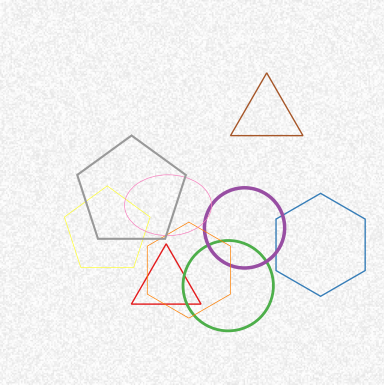[{"shape": "triangle", "thickness": 1, "radius": 0.52, "center": [0.432, 0.262]}, {"shape": "hexagon", "thickness": 1, "radius": 0.67, "center": [0.833, 0.364]}, {"shape": "circle", "thickness": 2, "radius": 0.59, "center": [0.593, 0.258]}, {"shape": "circle", "thickness": 2.5, "radius": 0.52, "center": [0.635, 0.408]}, {"shape": "hexagon", "thickness": 0.5, "radius": 0.62, "center": [0.491, 0.298]}, {"shape": "pentagon", "thickness": 0.5, "radius": 0.59, "center": [0.279, 0.4]}, {"shape": "triangle", "thickness": 1, "radius": 0.54, "center": [0.693, 0.702]}, {"shape": "oval", "thickness": 0.5, "radius": 0.56, "center": [0.436, 0.467]}, {"shape": "pentagon", "thickness": 1.5, "radius": 0.74, "center": [0.342, 0.5]}]